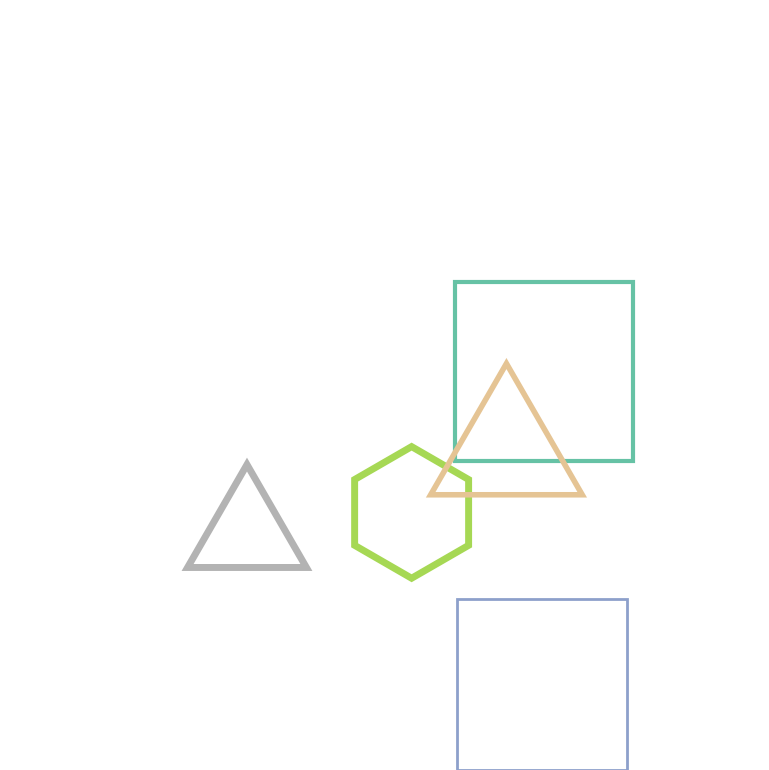[{"shape": "square", "thickness": 1.5, "radius": 0.58, "center": [0.707, 0.517]}, {"shape": "square", "thickness": 1, "radius": 0.55, "center": [0.704, 0.111]}, {"shape": "hexagon", "thickness": 2.5, "radius": 0.43, "center": [0.535, 0.335]}, {"shape": "triangle", "thickness": 2, "radius": 0.57, "center": [0.658, 0.414]}, {"shape": "triangle", "thickness": 2.5, "radius": 0.45, "center": [0.321, 0.308]}]